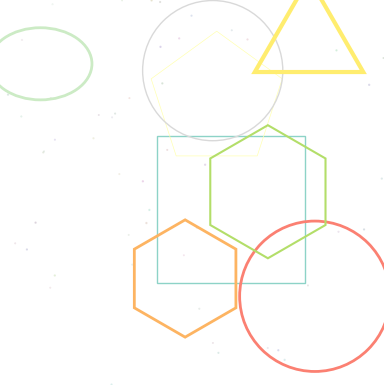[{"shape": "square", "thickness": 1, "radius": 0.96, "center": [0.6, 0.455]}, {"shape": "pentagon", "thickness": 0.5, "radius": 0.9, "center": [0.563, 0.74]}, {"shape": "circle", "thickness": 2, "radius": 0.98, "center": [0.818, 0.23]}, {"shape": "hexagon", "thickness": 2, "radius": 0.76, "center": [0.481, 0.277]}, {"shape": "hexagon", "thickness": 1.5, "radius": 0.86, "center": [0.696, 0.502]}, {"shape": "circle", "thickness": 1, "radius": 0.91, "center": [0.553, 0.817]}, {"shape": "oval", "thickness": 2, "radius": 0.67, "center": [0.105, 0.834]}, {"shape": "triangle", "thickness": 3, "radius": 0.81, "center": [0.803, 0.894]}]